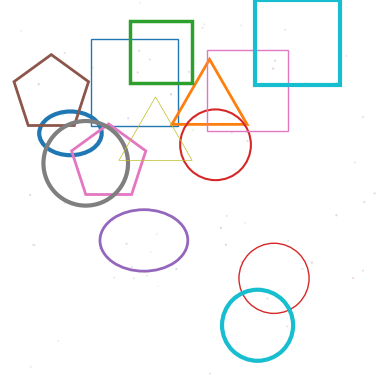[{"shape": "oval", "thickness": 3, "radius": 0.41, "center": [0.183, 0.654]}, {"shape": "square", "thickness": 1, "radius": 0.56, "center": [0.349, 0.787]}, {"shape": "triangle", "thickness": 2, "radius": 0.56, "center": [0.544, 0.733]}, {"shape": "square", "thickness": 2.5, "radius": 0.4, "center": [0.418, 0.866]}, {"shape": "circle", "thickness": 1.5, "radius": 0.46, "center": [0.56, 0.624]}, {"shape": "circle", "thickness": 1, "radius": 0.46, "center": [0.712, 0.277]}, {"shape": "oval", "thickness": 2, "radius": 0.57, "center": [0.374, 0.376]}, {"shape": "pentagon", "thickness": 2, "radius": 0.51, "center": [0.133, 0.756]}, {"shape": "square", "thickness": 1, "radius": 0.53, "center": [0.643, 0.764]}, {"shape": "pentagon", "thickness": 2, "radius": 0.51, "center": [0.282, 0.577]}, {"shape": "circle", "thickness": 3, "radius": 0.55, "center": [0.223, 0.576]}, {"shape": "triangle", "thickness": 0.5, "radius": 0.55, "center": [0.404, 0.638]}, {"shape": "circle", "thickness": 3, "radius": 0.46, "center": [0.669, 0.155]}, {"shape": "square", "thickness": 3, "radius": 0.55, "center": [0.774, 0.89]}]